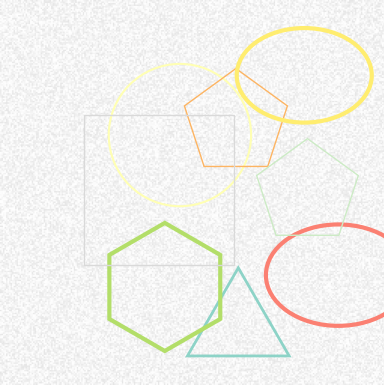[{"shape": "triangle", "thickness": 2, "radius": 0.76, "center": [0.619, 0.152]}, {"shape": "circle", "thickness": 1.5, "radius": 0.92, "center": [0.467, 0.649]}, {"shape": "oval", "thickness": 3, "radius": 0.94, "center": [0.879, 0.285]}, {"shape": "pentagon", "thickness": 1, "radius": 0.7, "center": [0.613, 0.681]}, {"shape": "hexagon", "thickness": 3, "radius": 0.83, "center": [0.428, 0.255]}, {"shape": "square", "thickness": 1, "radius": 0.98, "center": [0.413, 0.507]}, {"shape": "pentagon", "thickness": 1, "radius": 0.69, "center": [0.799, 0.501]}, {"shape": "oval", "thickness": 3, "radius": 0.88, "center": [0.79, 0.804]}]